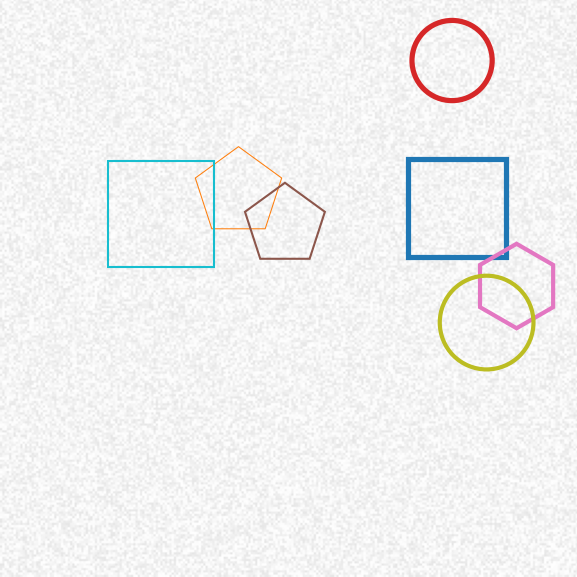[{"shape": "square", "thickness": 2.5, "radius": 0.42, "center": [0.792, 0.639]}, {"shape": "pentagon", "thickness": 0.5, "radius": 0.39, "center": [0.413, 0.667]}, {"shape": "circle", "thickness": 2.5, "radius": 0.35, "center": [0.783, 0.894]}, {"shape": "pentagon", "thickness": 1, "radius": 0.36, "center": [0.493, 0.61]}, {"shape": "hexagon", "thickness": 2, "radius": 0.37, "center": [0.895, 0.504]}, {"shape": "circle", "thickness": 2, "radius": 0.41, "center": [0.843, 0.441]}, {"shape": "square", "thickness": 1, "radius": 0.46, "center": [0.279, 0.628]}]